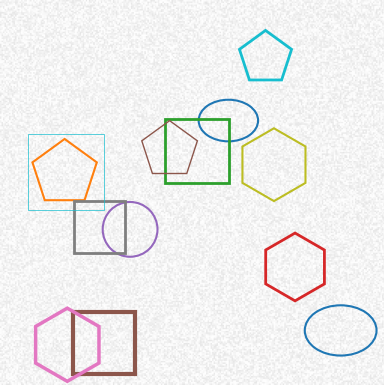[{"shape": "oval", "thickness": 1.5, "radius": 0.39, "center": [0.593, 0.687]}, {"shape": "oval", "thickness": 1.5, "radius": 0.47, "center": [0.885, 0.142]}, {"shape": "pentagon", "thickness": 1.5, "radius": 0.44, "center": [0.168, 0.551]}, {"shape": "square", "thickness": 2, "radius": 0.41, "center": [0.512, 0.608]}, {"shape": "hexagon", "thickness": 2, "radius": 0.44, "center": [0.766, 0.307]}, {"shape": "circle", "thickness": 1.5, "radius": 0.36, "center": [0.338, 0.404]}, {"shape": "square", "thickness": 3, "radius": 0.4, "center": [0.271, 0.109]}, {"shape": "pentagon", "thickness": 1, "radius": 0.38, "center": [0.44, 0.611]}, {"shape": "hexagon", "thickness": 2.5, "radius": 0.48, "center": [0.175, 0.105]}, {"shape": "square", "thickness": 2, "radius": 0.33, "center": [0.259, 0.411]}, {"shape": "hexagon", "thickness": 1.5, "radius": 0.47, "center": [0.712, 0.572]}, {"shape": "pentagon", "thickness": 2, "radius": 0.36, "center": [0.69, 0.85]}, {"shape": "square", "thickness": 0.5, "radius": 0.5, "center": [0.171, 0.553]}]